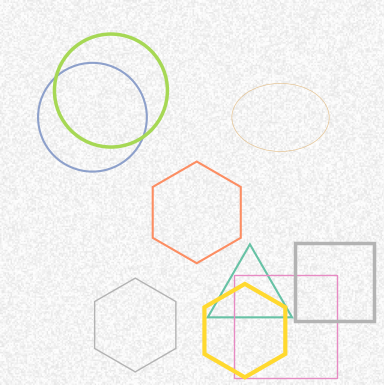[{"shape": "triangle", "thickness": 1.5, "radius": 0.63, "center": [0.649, 0.239]}, {"shape": "hexagon", "thickness": 1.5, "radius": 0.66, "center": [0.511, 0.448]}, {"shape": "circle", "thickness": 1.5, "radius": 0.71, "center": [0.24, 0.696]}, {"shape": "square", "thickness": 1, "radius": 0.67, "center": [0.742, 0.151]}, {"shape": "circle", "thickness": 2.5, "radius": 0.73, "center": [0.288, 0.765]}, {"shape": "hexagon", "thickness": 3, "radius": 0.61, "center": [0.636, 0.141]}, {"shape": "oval", "thickness": 0.5, "radius": 0.63, "center": [0.729, 0.695]}, {"shape": "square", "thickness": 2.5, "radius": 0.51, "center": [0.869, 0.268]}, {"shape": "hexagon", "thickness": 1, "radius": 0.61, "center": [0.351, 0.156]}]